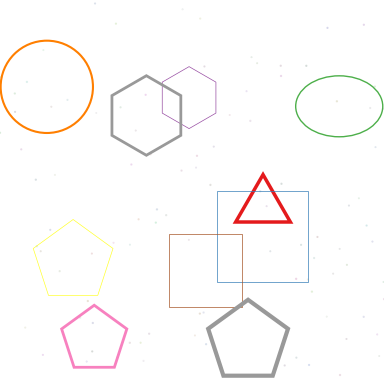[{"shape": "triangle", "thickness": 2.5, "radius": 0.41, "center": [0.683, 0.464]}, {"shape": "square", "thickness": 0.5, "radius": 0.59, "center": [0.682, 0.386]}, {"shape": "oval", "thickness": 1, "radius": 0.57, "center": [0.881, 0.724]}, {"shape": "hexagon", "thickness": 0.5, "radius": 0.4, "center": [0.491, 0.746]}, {"shape": "circle", "thickness": 1.5, "radius": 0.6, "center": [0.122, 0.774]}, {"shape": "pentagon", "thickness": 0.5, "radius": 0.54, "center": [0.19, 0.321]}, {"shape": "square", "thickness": 0.5, "radius": 0.47, "center": [0.534, 0.297]}, {"shape": "pentagon", "thickness": 2, "radius": 0.45, "center": [0.245, 0.118]}, {"shape": "hexagon", "thickness": 2, "radius": 0.52, "center": [0.38, 0.7]}, {"shape": "pentagon", "thickness": 3, "radius": 0.54, "center": [0.644, 0.112]}]